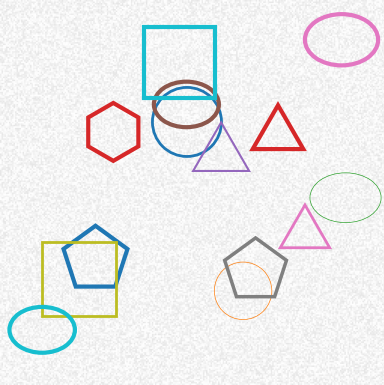[{"shape": "circle", "thickness": 2, "radius": 0.45, "center": [0.486, 0.683]}, {"shape": "pentagon", "thickness": 3, "radius": 0.44, "center": [0.248, 0.326]}, {"shape": "circle", "thickness": 0.5, "radius": 0.37, "center": [0.631, 0.245]}, {"shape": "oval", "thickness": 0.5, "radius": 0.46, "center": [0.897, 0.486]}, {"shape": "hexagon", "thickness": 3, "radius": 0.38, "center": [0.294, 0.657]}, {"shape": "triangle", "thickness": 3, "radius": 0.38, "center": [0.722, 0.651]}, {"shape": "triangle", "thickness": 1.5, "radius": 0.42, "center": [0.574, 0.598]}, {"shape": "oval", "thickness": 3, "radius": 0.42, "center": [0.484, 0.729]}, {"shape": "triangle", "thickness": 2, "radius": 0.37, "center": [0.792, 0.394]}, {"shape": "oval", "thickness": 3, "radius": 0.48, "center": [0.887, 0.897]}, {"shape": "pentagon", "thickness": 2.5, "radius": 0.42, "center": [0.664, 0.298]}, {"shape": "square", "thickness": 2, "radius": 0.49, "center": [0.205, 0.275]}, {"shape": "square", "thickness": 3, "radius": 0.46, "center": [0.467, 0.838]}, {"shape": "oval", "thickness": 3, "radius": 0.43, "center": [0.11, 0.143]}]